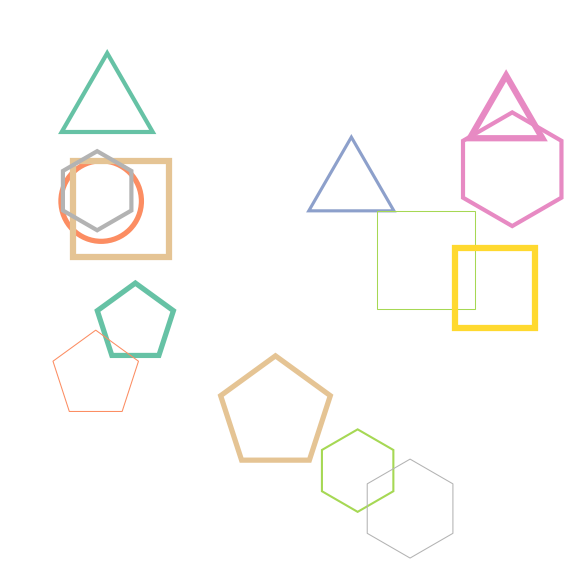[{"shape": "pentagon", "thickness": 2.5, "radius": 0.35, "center": [0.234, 0.44]}, {"shape": "triangle", "thickness": 2, "radius": 0.45, "center": [0.186, 0.816]}, {"shape": "pentagon", "thickness": 0.5, "radius": 0.39, "center": [0.166, 0.35]}, {"shape": "circle", "thickness": 2.5, "radius": 0.35, "center": [0.175, 0.651]}, {"shape": "triangle", "thickness": 1.5, "radius": 0.43, "center": [0.608, 0.677]}, {"shape": "hexagon", "thickness": 2, "radius": 0.49, "center": [0.887, 0.706]}, {"shape": "triangle", "thickness": 3, "radius": 0.36, "center": [0.876, 0.796]}, {"shape": "square", "thickness": 0.5, "radius": 0.42, "center": [0.738, 0.549]}, {"shape": "hexagon", "thickness": 1, "radius": 0.36, "center": [0.619, 0.184]}, {"shape": "square", "thickness": 3, "radius": 0.35, "center": [0.857, 0.501]}, {"shape": "square", "thickness": 3, "radius": 0.42, "center": [0.21, 0.638]}, {"shape": "pentagon", "thickness": 2.5, "radius": 0.5, "center": [0.477, 0.283]}, {"shape": "hexagon", "thickness": 2, "radius": 0.34, "center": [0.168, 0.669]}, {"shape": "hexagon", "thickness": 0.5, "radius": 0.43, "center": [0.71, 0.118]}]